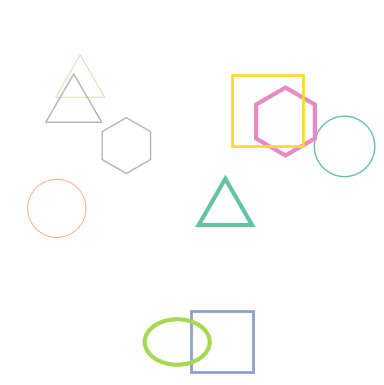[{"shape": "circle", "thickness": 1, "radius": 0.39, "center": [0.895, 0.62]}, {"shape": "triangle", "thickness": 3, "radius": 0.4, "center": [0.585, 0.456]}, {"shape": "circle", "thickness": 0.5, "radius": 0.38, "center": [0.148, 0.459]}, {"shape": "square", "thickness": 2, "radius": 0.4, "center": [0.577, 0.113]}, {"shape": "hexagon", "thickness": 3, "radius": 0.44, "center": [0.741, 0.684]}, {"shape": "oval", "thickness": 3, "radius": 0.42, "center": [0.46, 0.112]}, {"shape": "square", "thickness": 2, "radius": 0.46, "center": [0.694, 0.714]}, {"shape": "triangle", "thickness": 0.5, "radius": 0.37, "center": [0.208, 0.784]}, {"shape": "hexagon", "thickness": 1, "radius": 0.36, "center": [0.328, 0.622]}, {"shape": "triangle", "thickness": 1, "radius": 0.42, "center": [0.192, 0.724]}]